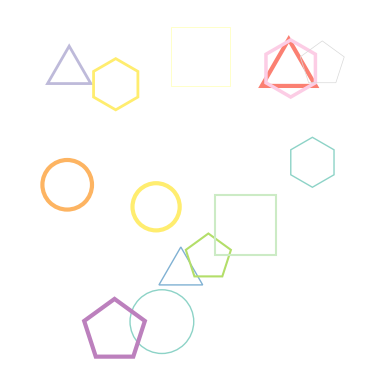[{"shape": "circle", "thickness": 1, "radius": 0.41, "center": [0.42, 0.165]}, {"shape": "hexagon", "thickness": 1, "radius": 0.32, "center": [0.811, 0.578]}, {"shape": "square", "thickness": 0.5, "radius": 0.39, "center": [0.52, 0.853]}, {"shape": "triangle", "thickness": 2, "radius": 0.32, "center": [0.18, 0.815]}, {"shape": "triangle", "thickness": 3, "radius": 0.4, "center": [0.75, 0.817]}, {"shape": "triangle", "thickness": 1, "radius": 0.33, "center": [0.47, 0.293]}, {"shape": "circle", "thickness": 3, "radius": 0.32, "center": [0.175, 0.52]}, {"shape": "pentagon", "thickness": 1.5, "radius": 0.31, "center": [0.541, 0.332]}, {"shape": "hexagon", "thickness": 2.5, "radius": 0.37, "center": [0.755, 0.822]}, {"shape": "pentagon", "thickness": 0.5, "radius": 0.3, "center": [0.837, 0.834]}, {"shape": "pentagon", "thickness": 3, "radius": 0.41, "center": [0.297, 0.141]}, {"shape": "square", "thickness": 1.5, "radius": 0.39, "center": [0.637, 0.415]}, {"shape": "hexagon", "thickness": 2, "radius": 0.33, "center": [0.301, 0.781]}, {"shape": "circle", "thickness": 3, "radius": 0.31, "center": [0.405, 0.463]}]